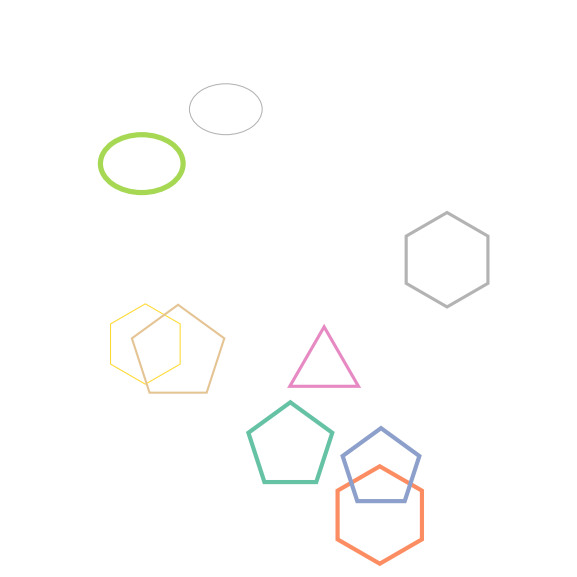[{"shape": "pentagon", "thickness": 2, "radius": 0.38, "center": [0.503, 0.226]}, {"shape": "hexagon", "thickness": 2, "radius": 0.42, "center": [0.658, 0.107]}, {"shape": "pentagon", "thickness": 2, "radius": 0.35, "center": [0.66, 0.188]}, {"shape": "triangle", "thickness": 1.5, "radius": 0.34, "center": [0.561, 0.365]}, {"shape": "oval", "thickness": 2.5, "radius": 0.36, "center": [0.245, 0.716]}, {"shape": "hexagon", "thickness": 0.5, "radius": 0.35, "center": [0.252, 0.403]}, {"shape": "pentagon", "thickness": 1, "radius": 0.42, "center": [0.308, 0.387]}, {"shape": "hexagon", "thickness": 1.5, "radius": 0.41, "center": [0.774, 0.549]}, {"shape": "oval", "thickness": 0.5, "radius": 0.31, "center": [0.391, 0.81]}]